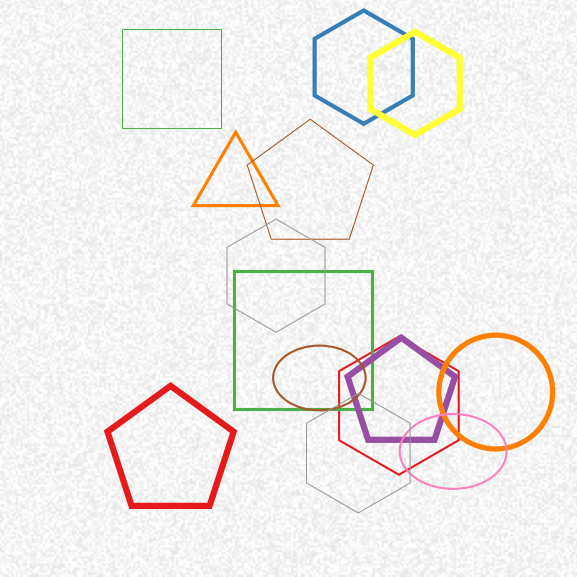[{"shape": "pentagon", "thickness": 3, "radius": 0.57, "center": [0.295, 0.216]}, {"shape": "hexagon", "thickness": 1, "radius": 0.6, "center": [0.691, 0.297]}, {"shape": "hexagon", "thickness": 2, "radius": 0.49, "center": [0.63, 0.883]}, {"shape": "square", "thickness": 1.5, "radius": 0.6, "center": [0.525, 0.411]}, {"shape": "square", "thickness": 0.5, "radius": 0.43, "center": [0.297, 0.863]}, {"shape": "pentagon", "thickness": 3, "radius": 0.49, "center": [0.695, 0.317]}, {"shape": "triangle", "thickness": 1.5, "radius": 0.42, "center": [0.408, 0.686]}, {"shape": "circle", "thickness": 2.5, "radius": 0.49, "center": [0.858, 0.32]}, {"shape": "hexagon", "thickness": 3, "radius": 0.45, "center": [0.719, 0.855]}, {"shape": "pentagon", "thickness": 0.5, "radius": 0.57, "center": [0.537, 0.678]}, {"shape": "oval", "thickness": 1, "radius": 0.4, "center": [0.553, 0.345]}, {"shape": "oval", "thickness": 1, "radius": 0.46, "center": [0.785, 0.217]}, {"shape": "hexagon", "thickness": 0.5, "radius": 0.52, "center": [0.62, 0.215]}, {"shape": "hexagon", "thickness": 0.5, "radius": 0.49, "center": [0.478, 0.522]}]